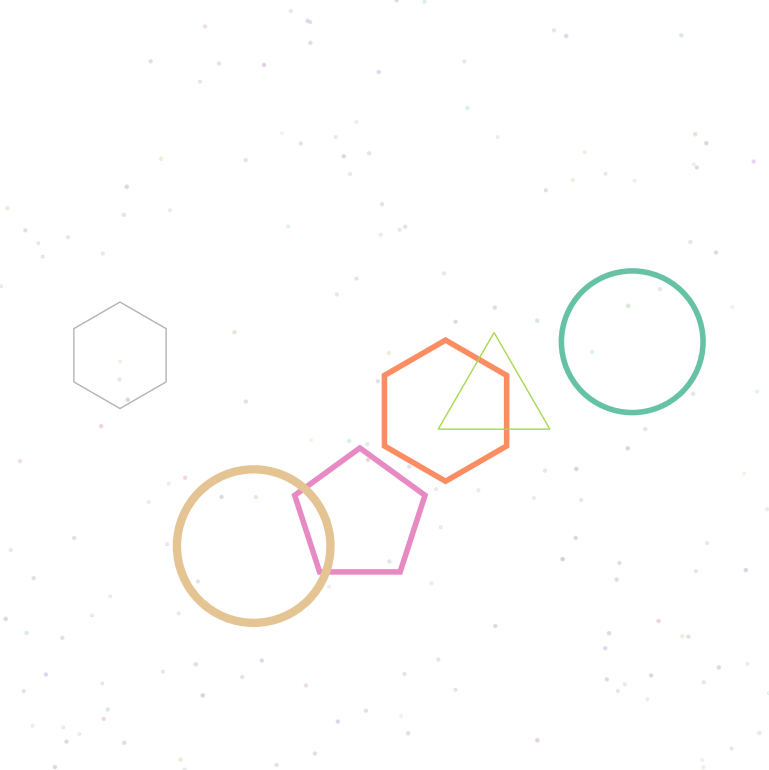[{"shape": "circle", "thickness": 2, "radius": 0.46, "center": [0.821, 0.556]}, {"shape": "hexagon", "thickness": 2, "radius": 0.46, "center": [0.579, 0.467]}, {"shape": "pentagon", "thickness": 2, "radius": 0.44, "center": [0.467, 0.329]}, {"shape": "triangle", "thickness": 0.5, "radius": 0.42, "center": [0.642, 0.484]}, {"shape": "circle", "thickness": 3, "radius": 0.5, "center": [0.329, 0.291]}, {"shape": "hexagon", "thickness": 0.5, "radius": 0.35, "center": [0.156, 0.539]}]